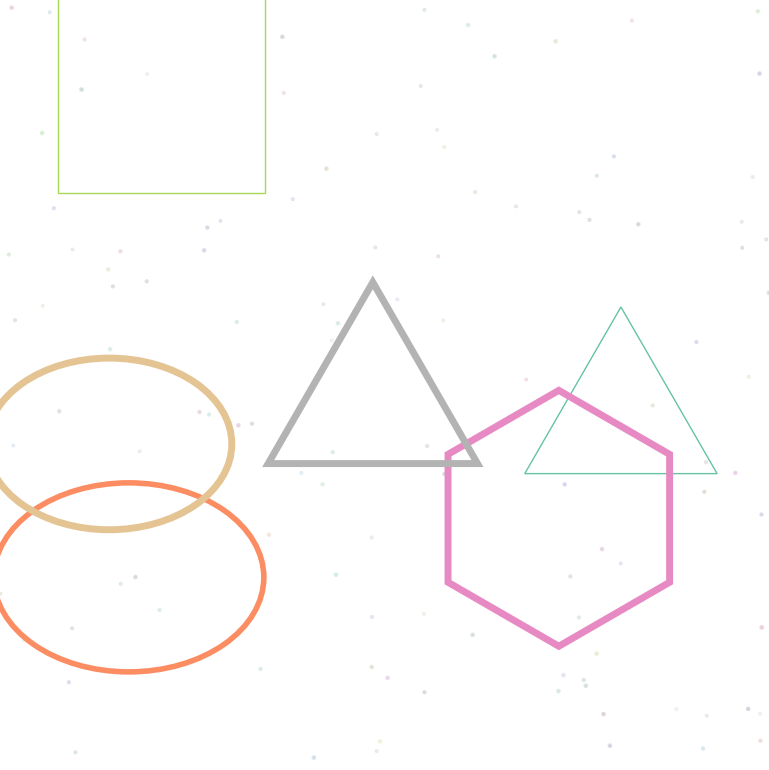[{"shape": "triangle", "thickness": 0.5, "radius": 0.72, "center": [0.806, 0.457]}, {"shape": "oval", "thickness": 2, "radius": 0.88, "center": [0.167, 0.25]}, {"shape": "hexagon", "thickness": 2.5, "radius": 0.83, "center": [0.726, 0.327]}, {"shape": "square", "thickness": 0.5, "radius": 0.67, "center": [0.21, 0.885]}, {"shape": "oval", "thickness": 2.5, "radius": 0.8, "center": [0.142, 0.423]}, {"shape": "triangle", "thickness": 2.5, "radius": 0.78, "center": [0.484, 0.476]}]